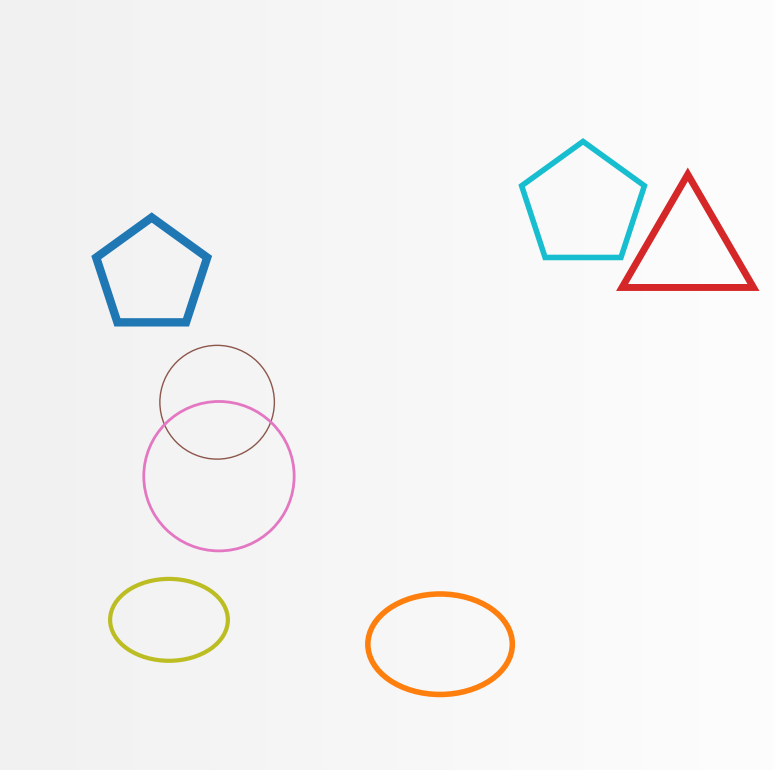[{"shape": "pentagon", "thickness": 3, "radius": 0.38, "center": [0.196, 0.642]}, {"shape": "oval", "thickness": 2, "radius": 0.47, "center": [0.568, 0.163]}, {"shape": "triangle", "thickness": 2.5, "radius": 0.49, "center": [0.887, 0.676]}, {"shape": "circle", "thickness": 0.5, "radius": 0.37, "center": [0.28, 0.478]}, {"shape": "circle", "thickness": 1, "radius": 0.49, "center": [0.283, 0.382]}, {"shape": "oval", "thickness": 1.5, "radius": 0.38, "center": [0.218, 0.195]}, {"shape": "pentagon", "thickness": 2, "radius": 0.42, "center": [0.752, 0.733]}]